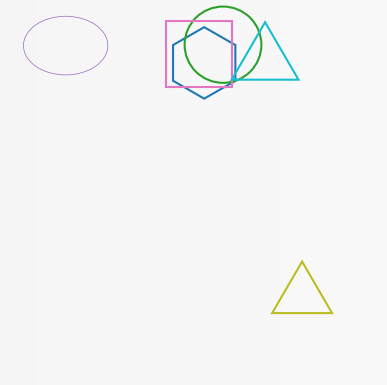[{"shape": "hexagon", "thickness": 1.5, "radius": 0.46, "center": [0.527, 0.837]}, {"shape": "circle", "thickness": 1.5, "radius": 0.5, "center": [0.576, 0.884]}, {"shape": "oval", "thickness": 0.5, "radius": 0.54, "center": [0.169, 0.882]}, {"shape": "square", "thickness": 1.5, "radius": 0.43, "center": [0.514, 0.86]}, {"shape": "triangle", "thickness": 1.5, "radius": 0.45, "center": [0.78, 0.231]}, {"shape": "triangle", "thickness": 1.5, "radius": 0.5, "center": [0.684, 0.843]}]